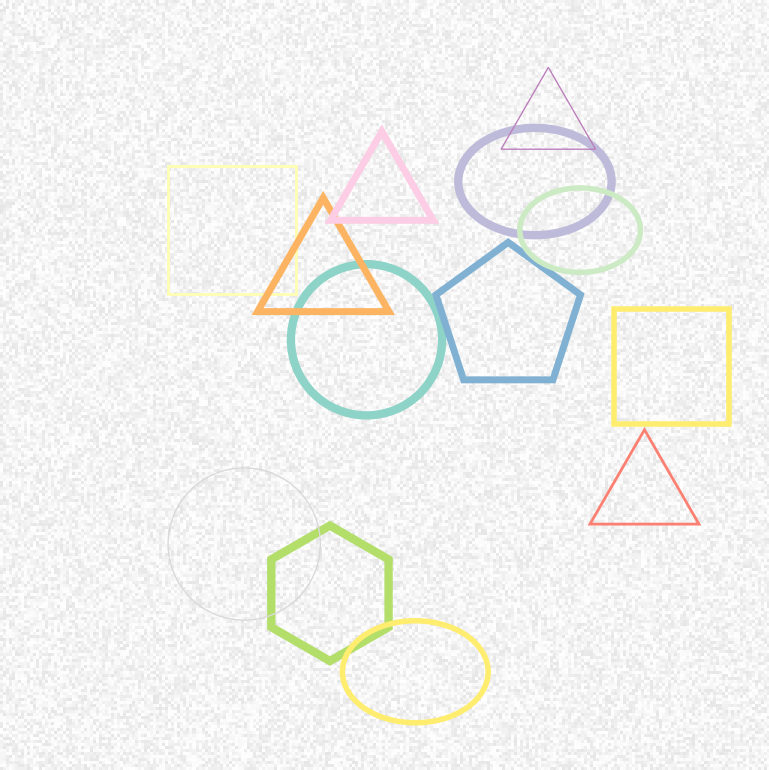[{"shape": "circle", "thickness": 3, "radius": 0.49, "center": [0.476, 0.559]}, {"shape": "square", "thickness": 1, "radius": 0.42, "center": [0.301, 0.702]}, {"shape": "oval", "thickness": 3, "radius": 0.5, "center": [0.695, 0.764]}, {"shape": "triangle", "thickness": 1, "radius": 0.41, "center": [0.837, 0.36]}, {"shape": "pentagon", "thickness": 2.5, "radius": 0.49, "center": [0.66, 0.587]}, {"shape": "triangle", "thickness": 2.5, "radius": 0.49, "center": [0.42, 0.645]}, {"shape": "hexagon", "thickness": 3, "radius": 0.44, "center": [0.428, 0.23]}, {"shape": "triangle", "thickness": 2.5, "radius": 0.38, "center": [0.496, 0.752]}, {"shape": "circle", "thickness": 0.5, "radius": 0.49, "center": [0.317, 0.293]}, {"shape": "triangle", "thickness": 0.5, "radius": 0.35, "center": [0.712, 0.842]}, {"shape": "oval", "thickness": 2, "radius": 0.39, "center": [0.753, 0.701]}, {"shape": "square", "thickness": 2, "radius": 0.37, "center": [0.872, 0.524]}, {"shape": "oval", "thickness": 2, "radius": 0.47, "center": [0.539, 0.128]}]